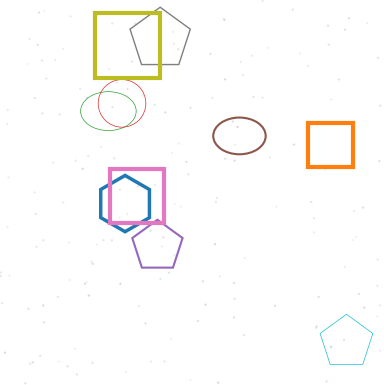[{"shape": "hexagon", "thickness": 2.5, "radius": 0.37, "center": [0.325, 0.471]}, {"shape": "square", "thickness": 3, "radius": 0.29, "center": [0.858, 0.624]}, {"shape": "oval", "thickness": 0.5, "radius": 0.36, "center": [0.282, 0.711]}, {"shape": "circle", "thickness": 0.5, "radius": 0.31, "center": [0.317, 0.732]}, {"shape": "pentagon", "thickness": 1.5, "radius": 0.34, "center": [0.409, 0.36]}, {"shape": "oval", "thickness": 1.5, "radius": 0.34, "center": [0.622, 0.647]}, {"shape": "square", "thickness": 3, "radius": 0.36, "center": [0.356, 0.491]}, {"shape": "pentagon", "thickness": 1, "radius": 0.41, "center": [0.416, 0.899]}, {"shape": "square", "thickness": 3, "radius": 0.42, "center": [0.331, 0.882]}, {"shape": "pentagon", "thickness": 0.5, "radius": 0.36, "center": [0.9, 0.112]}]